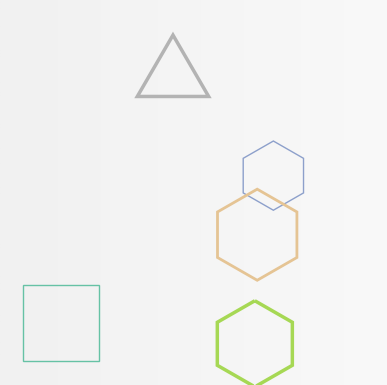[{"shape": "square", "thickness": 1, "radius": 0.49, "center": [0.158, 0.16]}, {"shape": "hexagon", "thickness": 1, "radius": 0.45, "center": [0.705, 0.544]}, {"shape": "hexagon", "thickness": 2.5, "radius": 0.56, "center": [0.658, 0.107]}, {"shape": "hexagon", "thickness": 2, "radius": 0.59, "center": [0.664, 0.39]}, {"shape": "triangle", "thickness": 2.5, "radius": 0.53, "center": [0.446, 0.803]}]